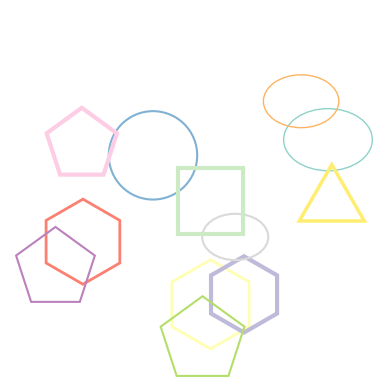[{"shape": "oval", "thickness": 1, "radius": 0.58, "center": [0.852, 0.637]}, {"shape": "hexagon", "thickness": 2, "radius": 0.58, "center": [0.547, 0.21]}, {"shape": "hexagon", "thickness": 3, "radius": 0.5, "center": [0.634, 0.235]}, {"shape": "hexagon", "thickness": 2, "radius": 0.55, "center": [0.215, 0.372]}, {"shape": "circle", "thickness": 1.5, "radius": 0.57, "center": [0.397, 0.597]}, {"shape": "oval", "thickness": 1, "radius": 0.49, "center": [0.782, 0.737]}, {"shape": "pentagon", "thickness": 1.5, "radius": 0.57, "center": [0.526, 0.116]}, {"shape": "pentagon", "thickness": 3, "radius": 0.48, "center": [0.212, 0.624]}, {"shape": "oval", "thickness": 1.5, "radius": 0.43, "center": [0.611, 0.385]}, {"shape": "pentagon", "thickness": 1.5, "radius": 0.54, "center": [0.144, 0.303]}, {"shape": "square", "thickness": 3, "radius": 0.43, "center": [0.547, 0.479]}, {"shape": "triangle", "thickness": 2.5, "radius": 0.49, "center": [0.862, 0.475]}]